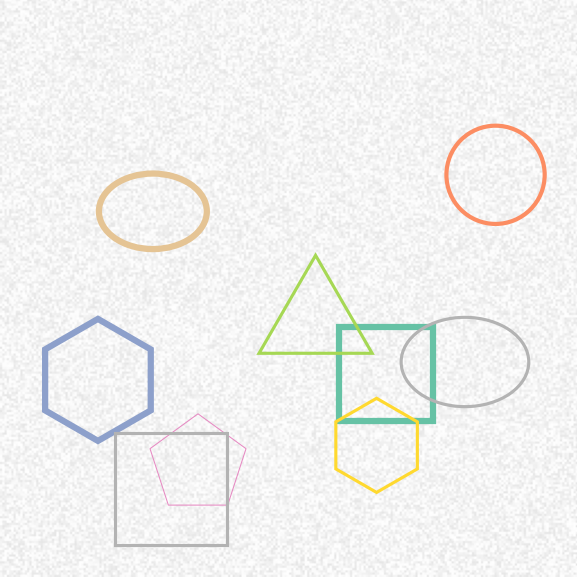[{"shape": "square", "thickness": 3, "radius": 0.41, "center": [0.668, 0.352]}, {"shape": "circle", "thickness": 2, "radius": 0.43, "center": [0.858, 0.696]}, {"shape": "hexagon", "thickness": 3, "radius": 0.53, "center": [0.17, 0.341]}, {"shape": "pentagon", "thickness": 0.5, "radius": 0.44, "center": [0.343, 0.195]}, {"shape": "triangle", "thickness": 1.5, "radius": 0.57, "center": [0.546, 0.444]}, {"shape": "hexagon", "thickness": 1.5, "radius": 0.41, "center": [0.652, 0.228]}, {"shape": "oval", "thickness": 3, "radius": 0.47, "center": [0.265, 0.633]}, {"shape": "oval", "thickness": 1.5, "radius": 0.55, "center": [0.805, 0.372]}, {"shape": "square", "thickness": 1.5, "radius": 0.48, "center": [0.296, 0.153]}]